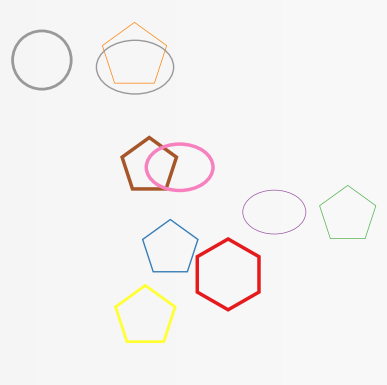[{"shape": "hexagon", "thickness": 2.5, "radius": 0.46, "center": [0.589, 0.287]}, {"shape": "pentagon", "thickness": 1, "radius": 0.37, "center": [0.439, 0.355]}, {"shape": "pentagon", "thickness": 0.5, "radius": 0.38, "center": [0.897, 0.442]}, {"shape": "oval", "thickness": 0.5, "radius": 0.41, "center": [0.708, 0.449]}, {"shape": "pentagon", "thickness": 0.5, "radius": 0.44, "center": [0.347, 0.855]}, {"shape": "pentagon", "thickness": 2, "radius": 0.4, "center": [0.375, 0.178]}, {"shape": "pentagon", "thickness": 2.5, "radius": 0.37, "center": [0.385, 0.569]}, {"shape": "oval", "thickness": 2.5, "radius": 0.43, "center": [0.464, 0.566]}, {"shape": "oval", "thickness": 1, "radius": 0.5, "center": [0.348, 0.826]}, {"shape": "circle", "thickness": 2, "radius": 0.38, "center": [0.108, 0.844]}]